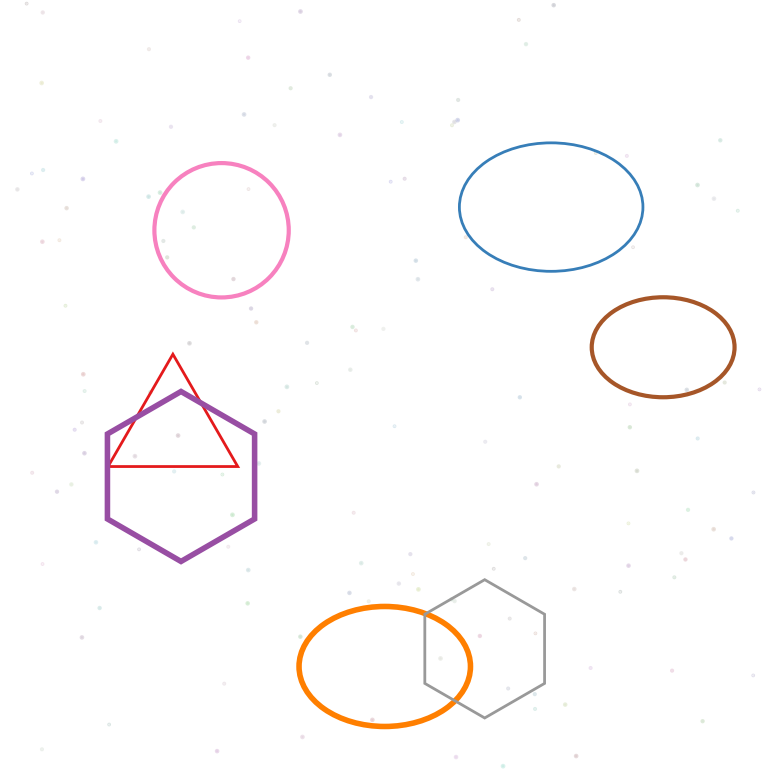[{"shape": "triangle", "thickness": 1, "radius": 0.49, "center": [0.225, 0.443]}, {"shape": "oval", "thickness": 1, "radius": 0.6, "center": [0.716, 0.731]}, {"shape": "hexagon", "thickness": 2, "radius": 0.55, "center": [0.235, 0.381]}, {"shape": "oval", "thickness": 2, "radius": 0.56, "center": [0.5, 0.134]}, {"shape": "oval", "thickness": 1.5, "radius": 0.46, "center": [0.861, 0.549]}, {"shape": "circle", "thickness": 1.5, "radius": 0.44, "center": [0.288, 0.701]}, {"shape": "hexagon", "thickness": 1, "radius": 0.45, "center": [0.629, 0.157]}]